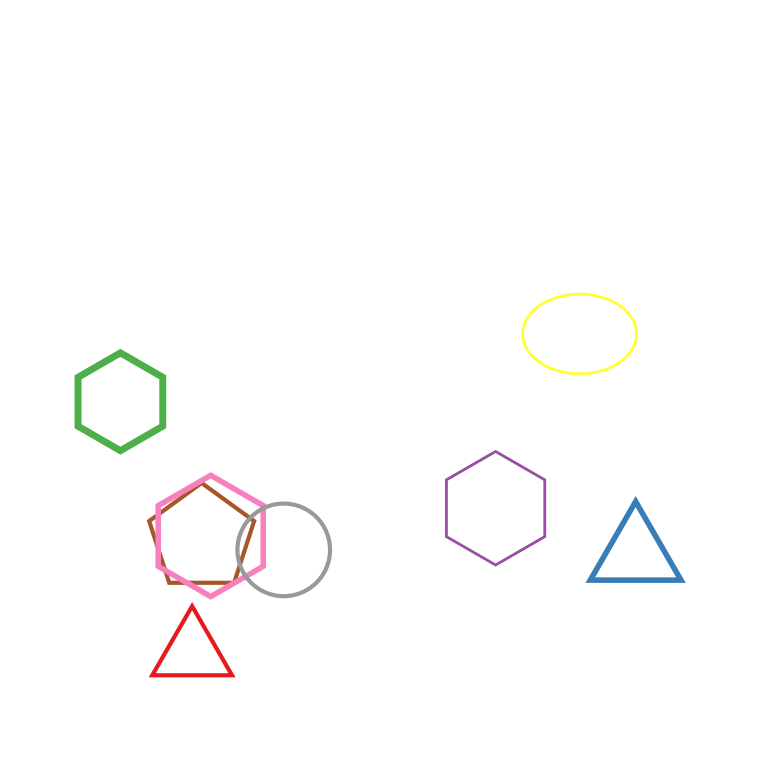[{"shape": "triangle", "thickness": 1.5, "radius": 0.3, "center": [0.25, 0.153]}, {"shape": "triangle", "thickness": 2, "radius": 0.34, "center": [0.826, 0.281]}, {"shape": "hexagon", "thickness": 2.5, "radius": 0.32, "center": [0.156, 0.478]}, {"shape": "hexagon", "thickness": 1, "radius": 0.37, "center": [0.644, 0.34]}, {"shape": "oval", "thickness": 1, "radius": 0.37, "center": [0.753, 0.566]}, {"shape": "pentagon", "thickness": 1.5, "radius": 0.36, "center": [0.262, 0.301]}, {"shape": "hexagon", "thickness": 2, "radius": 0.39, "center": [0.274, 0.304]}, {"shape": "circle", "thickness": 1.5, "radius": 0.3, "center": [0.368, 0.286]}]